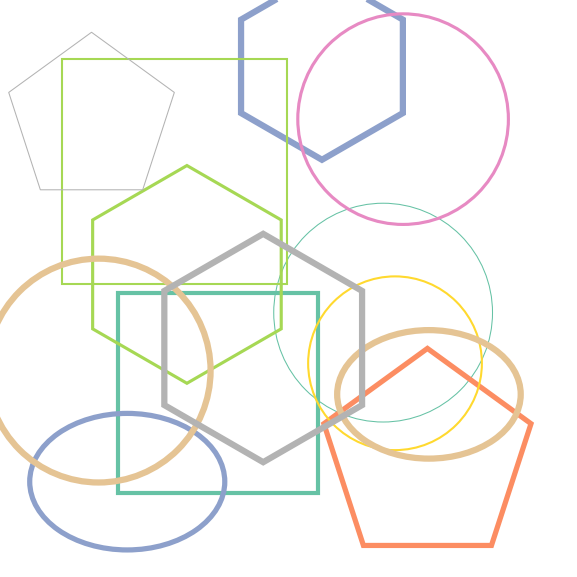[{"shape": "circle", "thickness": 0.5, "radius": 0.95, "center": [0.663, 0.458]}, {"shape": "square", "thickness": 2, "radius": 0.86, "center": [0.378, 0.319]}, {"shape": "pentagon", "thickness": 2.5, "radius": 0.94, "center": [0.74, 0.207]}, {"shape": "oval", "thickness": 2.5, "radius": 0.84, "center": [0.22, 0.165]}, {"shape": "hexagon", "thickness": 3, "radius": 0.81, "center": [0.558, 0.884]}, {"shape": "circle", "thickness": 1.5, "radius": 0.91, "center": [0.698, 0.793]}, {"shape": "hexagon", "thickness": 1.5, "radius": 0.94, "center": [0.324, 0.524]}, {"shape": "square", "thickness": 1, "radius": 0.97, "center": [0.302, 0.703]}, {"shape": "circle", "thickness": 1, "radius": 0.75, "center": [0.684, 0.37]}, {"shape": "circle", "thickness": 3, "radius": 0.97, "center": [0.171, 0.357]}, {"shape": "oval", "thickness": 3, "radius": 0.79, "center": [0.743, 0.316]}, {"shape": "pentagon", "thickness": 0.5, "radius": 0.75, "center": [0.158, 0.792]}, {"shape": "hexagon", "thickness": 3, "radius": 0.99, "center": [0.456, 0.397]}]